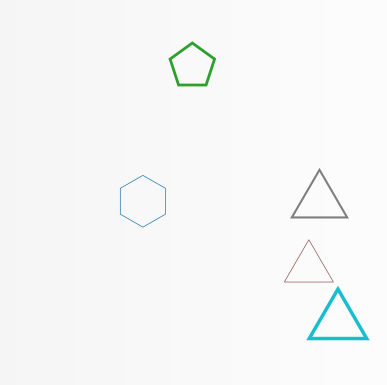[{"shape": "hexagon", "thickness": 0.5, "radius": 0.34, "center": [0.369, 0.477]}, {"shape": "pentagon", "thickness": 2, "radius": 0.3, "center": [0.496, 0.828]}, {"shape": "triangle", "thickness": 0.5, "radius": 0.37, "center": [0.797, 0.304]}, {"shape": "triangle", "thickness": 1.5, "radius": 0.41, "center": [0.825, 0.476]}, {"shape": "triangle", "thickness": 2.5, "radius": 0.43, "center": [0.872, 0.163]}]